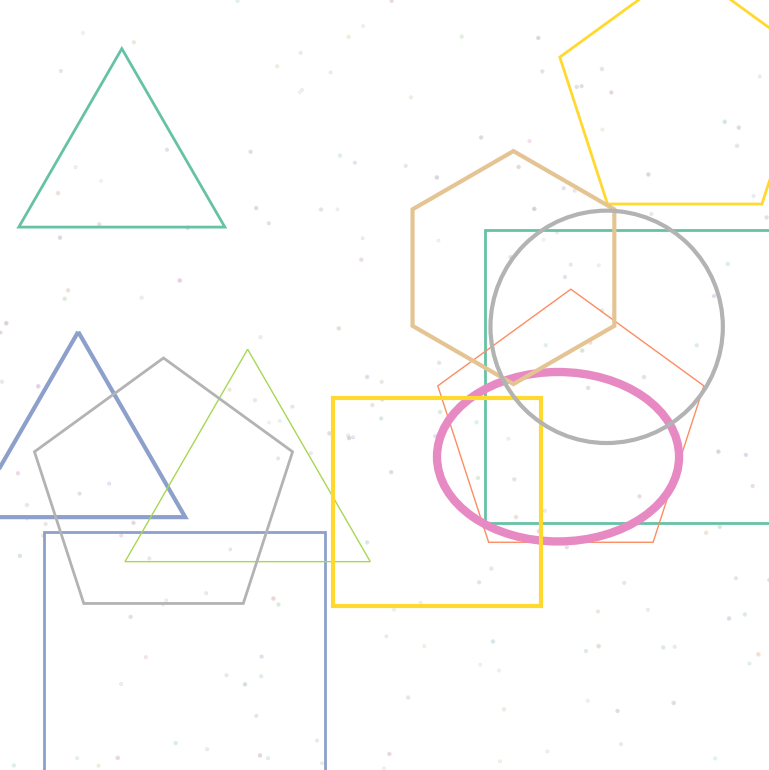[{"shape": "square", "thickness": 1, "radius": 0.95, "center": [0.821, 0.511]}, {"shape": "triangle", "thickness": 1, "radius": 0.77, "center": [0.158, 0.782]}, {"shape": "pentagon", "thickness": 0.5, "radius": 0.91, "center": [0.741, 0.443]}, {"shape": "square", "thickness": 1, "radius": 0.91, "center": [0.239, 0.126]}, {"shape": "triangle", "thickness": 1.5, "radius": 0.8, "center": [0.102, 0.409]}, {"shape": "oval", "thickness": 3, "radius": 0.79, "center": [0.725, 0.407]}, {"shape": "triangle", "thickness": 0.5, "radius": 0.92, "center": [0.322, 0.363]}, {"shape": "square", "thickness": 1.5, "radius": 0.67, "center": [0.568, 0.348]}, {"shape": "pentagon", "thickness": 1, "radius": 0.85, "center": [0.889, 0.873]}, {"shape": "hexagon", "thickness": 1.5, "radius": 0.76, "center": [0.667, 0.652]}, {"shape": "circle", "thickness": 1.5, "radius": 0.75, "center": [0.788, 0.576]}, {"shape": "pentagon", "thickness": 1, "radius": 0.88, "center": [0.212, 0.359]}]